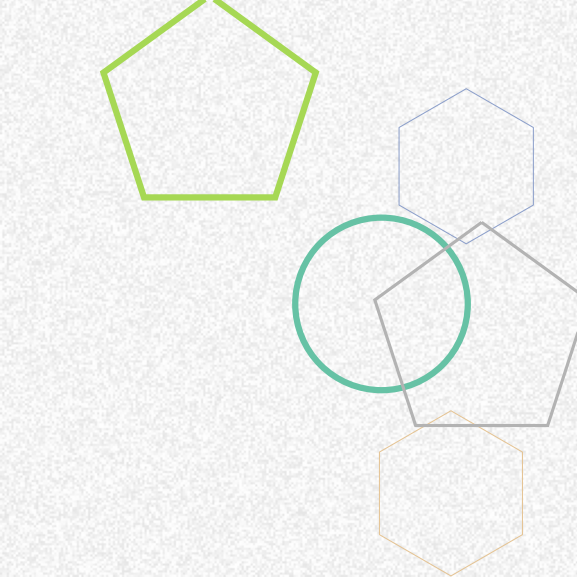[{"shape": "circle", "thickness": 3, "radius": 0.75, "center": [0.661, 0.473]}, {"shape": "hexagon", "thickness": 0.5, "radius": 0.67, "center": [0.807, 0.711]}, {"shape": "pentagon", "thickness": 3, "radius": 0.97, "center": [0.363, 0.814]}, {"shape": "hexagon", "thickness": 0.5, "radius": 0.71, "center": [0.781, 0.145]}, {"shape": "pentagon", "thickness": 1.5, "radius": 0.97, "center": [0.834, 0.42]}]